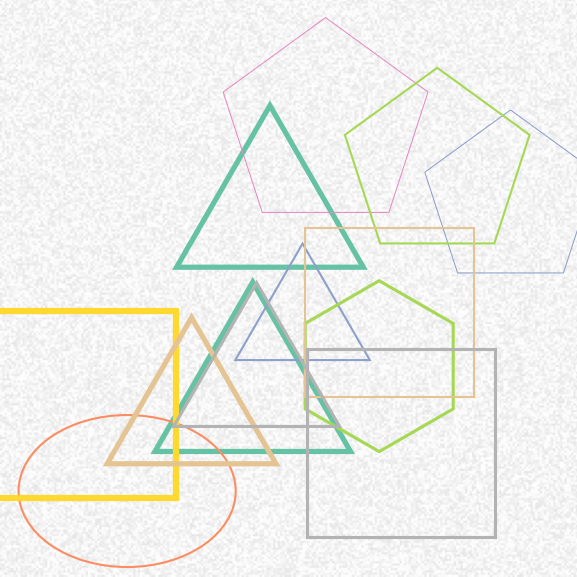[{"shape": "triangle", "thickness": 2.5, "radius": 0.93, "center": [0.467, 0.63]}, {"shape": "triangle", "thickness": 2.5, "radius": 0.98, "center": [0.438, 0.315]}, {"shape": "oval", "thickness": 1, "radius": 0.94, "center": [0.22, 0.149]}, {"shape": "triangle", "thickness": 1, "radius": 0.67, "center": [0.524, 0.443]}, {"shape": "pentagon", "thickness": 0.5, "radius": 0.78, "center": [0.884, 0.653]}, {"shape": "pentagon", "thickness": 0.5, "radius": 0.93, "center": [0.564, 0.782]}, {"shape": "pentagon", "thickness": 1, "radius": 0.84, "center": [0.757, 0.714]}, {"shape": "hexagon", "thickness": 1.5, "radius": 0.74, "center": [0.657, 0.365]}, {"shape": "square", "thickness": 3, "radius": 0.81, "center": [0.142, 0.299]}, {"shape": "square", "thickness": 1, "radius": 0.73, "center": [0.674, 0.458]}, {"shape": "triangle", "thickness": 2.5, "radius": 0.84, "center": [0.332, 0.28]}, {"shape": "square", "thickness": 1.5, "radius": 0.81, "center": [0.695, 0.232]}, {"shape": "triangle", "thickness": 1.5, "radius": 0.83, "center": [0.444, 0.344]}]